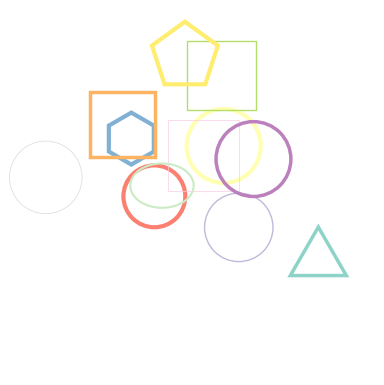[{"shape": "triangle", "thickness": 2.5, "radius": 0.42, "center": [0.827, 0.326]}, {"shape": "circle", "thickness": 3, "radius": 0.48, "center": [0.581, 0.621]}, {"shape": "circle", "thickness": 1, "radius": 0.44, "center": [0.62, 0.409]}, {"shape": "circle", "thickness": 3, "radius": 0.4, "center": [0.401, 0.49]}, {"shape": "hexagon", "thickness": 3, "radius": 0.34, "center": [0.341, 0.64]}, {"shape": "square", "thickness": 2.5, "radius": 0.42, "center": [0.318, 0.677]}, {"shape": "square", "thickness": 1, "radius": 0.45, "center": [0.574, 0.804]}, {"shape": "square", "thickness": 0.5, "radius": 0.46, "center": [0.528, 0.596]}, {"shape": "circle", "thickness": 0.5, "radius": 0.47, "center": [0.119, 0.539]}, {"shape": "circle", "thickness": 2.5, "radius": 0.49, "center": [0.658, 0.587]}, {"shape": "oval", "thickness": 1.5, "radius": 0.41, "center": [0.421, 0.518]}, {"shape": "pentagon", "thickness": 3, "radius": 0.45, "center": [0.48, 0.854]}]